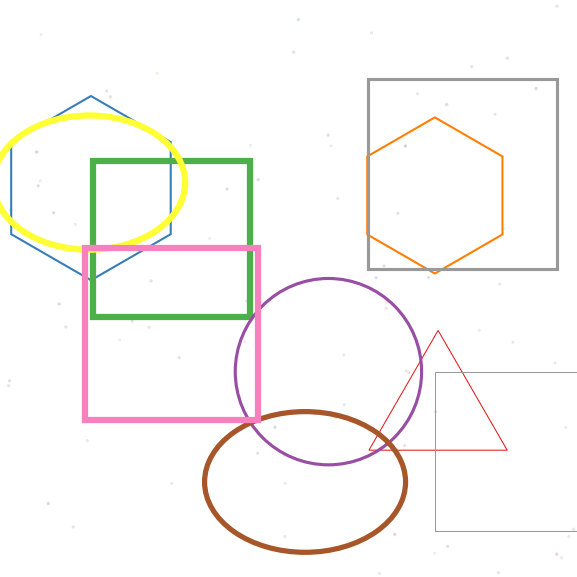[{"shape": "triangle", "thickness": 0.5, "radius": 0.69, "center": [0.759, 0.289]}, {"shape": "hexagon", "thickness": 1, "radius": 0.8, "center": [0.158, 0.673]}, {"shape": "square", "thickness": 3, "radius": 0.68, "center": [0.297, 0.585]}, {"shape": "circle", "thickness": 1.5, "radius": 0.81, "center": [0.569, 0.356]}, {"shape": "hexagon", "thickness": 1, "radius": 0.68, "center": [0.753, 0.661]}, {"shape": "oval", "thickness": 3, "radius": 0.83, "center": [0.155, 0.683]}, {"shape": "oval", "thickness": 2.5, "radius": 0.87, "center": [0.528, 0.165]}, {"shape": "square", "thickness": 3, "radius": 0.75, "center": [0.297, 0.421]}, {"shape": "square", "thickness": 0.5, "radius": 0.69, "center": [0.891, 0.217]}, {"shape": "square", "thickness": 1.5, "radius": 0.82, "center": [0.801, 0.698]}]